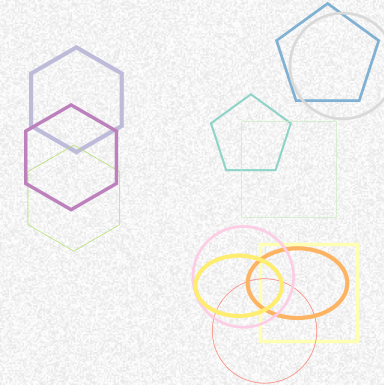[{"shape": "pentagon", "thickness": 1.5, "radius": 0.54, "center": [0.652, 0.646]}, {"shape": "square", "thickness": 2.5, "radius": 0.63, "center": [0.801, 0.241]}, {"shape": "hexagon", "thickness": 3, "radius": 0.68, "center": [0.198, 0.741]}, {"shape": "circle", "thickness": 0.5, "radius": 0.68, "center": [0.687, 0.14]}, {"shape": "pentagon", "thickness": 2, "radius": 0.7, "center": [0.851, 0.851]}, {"shape": "oval", "thickness": 3, "radius": 0.65, "center": [0.773, 0.265]}, {"shape": "hexagon", "thickness": 0.5, "radius": 0.69, "center": [0.192, 0.485]}, {"shape": "circle", "thickness": 2, "radius": 0.65, "center": [0.632, 0.281]}, {"shape": "circle", "thickness": 2, "radius": 0.69, "center": [0.89, 0.829]}, {"shape": "hexagon", "thickness": 2.5, "radius": 0.68, "center": [0.185, 0.591]}, {"shape": "square", "thickness": 0.5, "radius": 0.62, "center": [0.749, 0.561]}, {"shape": "oval", "thickness": 3, "radius": 0.56, "center": [0.62, 0.258]}]